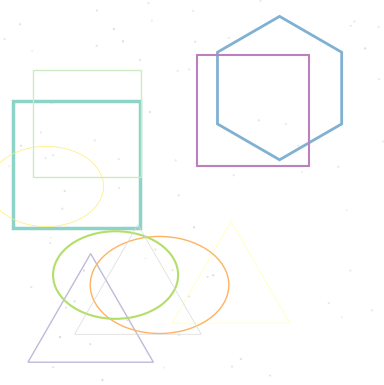[{"shape": "square", "thickness": 2.5, "radius": 0.82, "center": [0.2, 0.572]}, {"shape": "triangle", "thickness": 0.5, "radius": 0.88, "center": [0.6, 0.249]}, {"shape": "triangle", "thickness": 1, "radius": 0.94, "center": [0.235, 0.153]}, {"shape": "hexagon", "thickness": 2, "radius": 0.93, "center": [0.726, 0.771]}, {"shape": "oval", "thickness": 1, "radius": 0.9, "center": [0.414, 0.26]}, {"shape": "oval", "thickness": 1.5, "radius": 0.81, "center": [0.3, 0.286]}, {"shape": "triangle", "thickness": 0.5, "radius": 0.95, "center": [0.358, 0.227]}, {"shape": "square", "thickness": 1.5, "radius": 0.73, "center": [0.657, 0.713]}, {"shape": "square", "thickness": 1, "radius": 0.7, "center": [0.226, 0.679]}, {"shape": "oval", "thickness": 0.5, "radius": 0.74, "center": [0.12, 0.516]}]